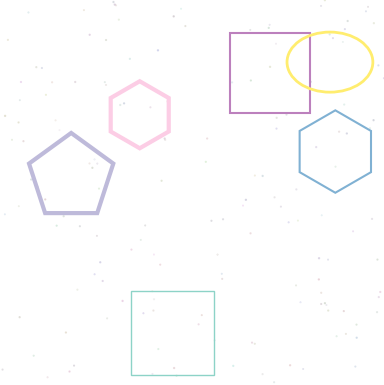[{"shape": "square", "thickness": 1, "radius": 0.54, "center": [0.448, 0.135]}, {"shape": "pentagon", "thickness": 3, "radius": 0.58, "center": [0.185, 0.54]}, {"shape": "hexagon", "thickness": 1.5, "radius": 0.54, "center": [0.871, 0.606]}, {"shape": "hexagon", "thickness": 3, "radius": 0.44, "center": [0.363, 0.702]}, {"shape": "square", "thickness": 1.5, "radius": 0.52, "center": [0.702, 0.81]}, {"shape": "oval", "thickness": 2, "radius": 0.56, "center": [0.857, 0.839]}]